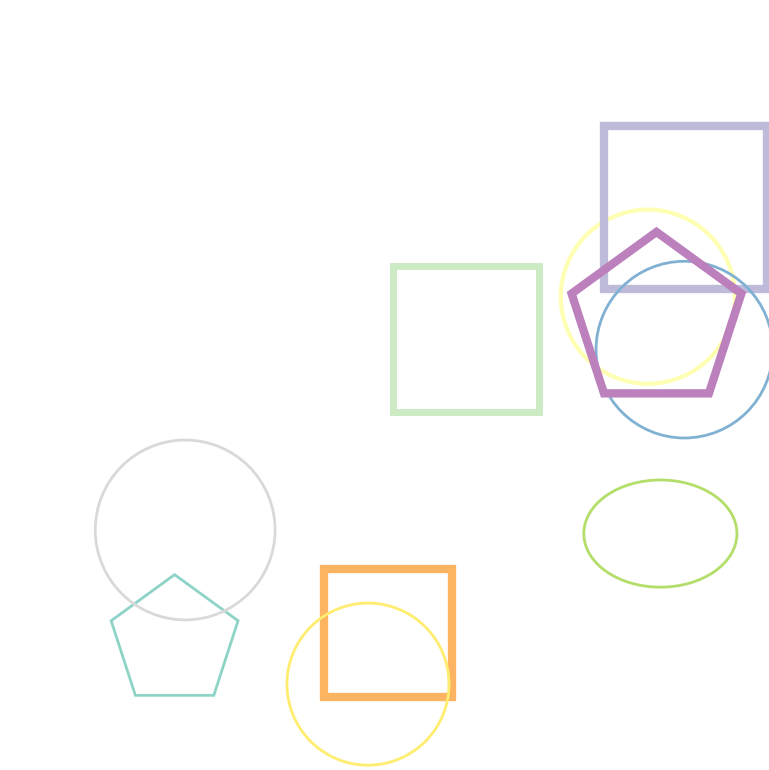[{"shape": "pentagon", "thickness": 1, "radius": 0.43, "center": [0.227, 0.167]}, {"shape": "circle", "thickness": 1.5, "radius": 0.57, "center": [0.841, 0.615]}, {"shape": "square", "thickness": 3, "radius": 0.53, "center": [0.89, 0.731]}, {"shape": "circle", "thickness": 1, "radius": 0.57, "center": [0.889, 0.546]}, {"shape": "square", "thickness": 3, "radius": 0.42, "center": [0.504, 0.178]}, {"shape": "oval", "thickness": 1, "radius": 0.5, "center": [0.858, 0.307]}, {"shape": "circle", "thickness": 1, "radius": 0.58, "center": [0.241, 0.312]}, {"shape": "pentagon", "thickness": 3, "radius": 0.58, "center": [0.853, 0.583]}, {"shape": "square", "thickness": 2.5, "radius": 0.47, "center": [0.606, 0.56]}, {"shape": "circle", "thickness": 1, "radius": 0.53, "center": [0.478, 0.112]}]